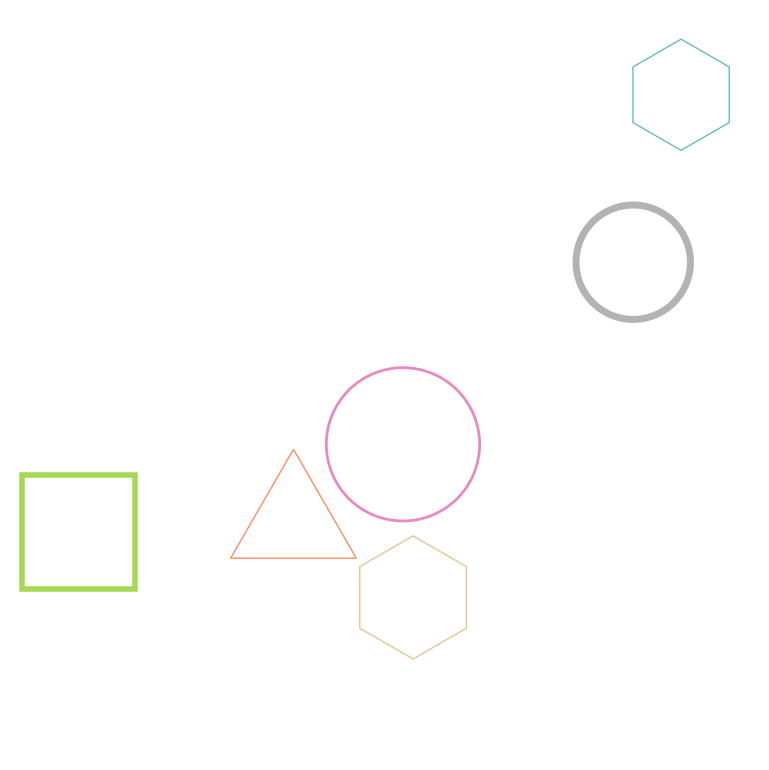[{"shape": "hexagon", "thickness": 0.5, "radius": 0.36, "center": [0.885, 0.877]}, {"shape": "triangle", "thickness": 0.5, "radius": 0.47, "center": [0.381, 0.322]}, {"shape": "circle", "thickness": 1, "radius": 0.5, "center": [0.523, 0.423]}, {"shape": "square", "thickness": 2, "radius": 0.37, "center": [0.102, 0.309]}, {"shape": "hexagon", "thickness": 0.5, "radius": 0.4, "center": [0.536, 0.224]}, {"shape": "circle", "thickness": 2.5, "radius": 0.37, "center": [0.822, 0.659]}]